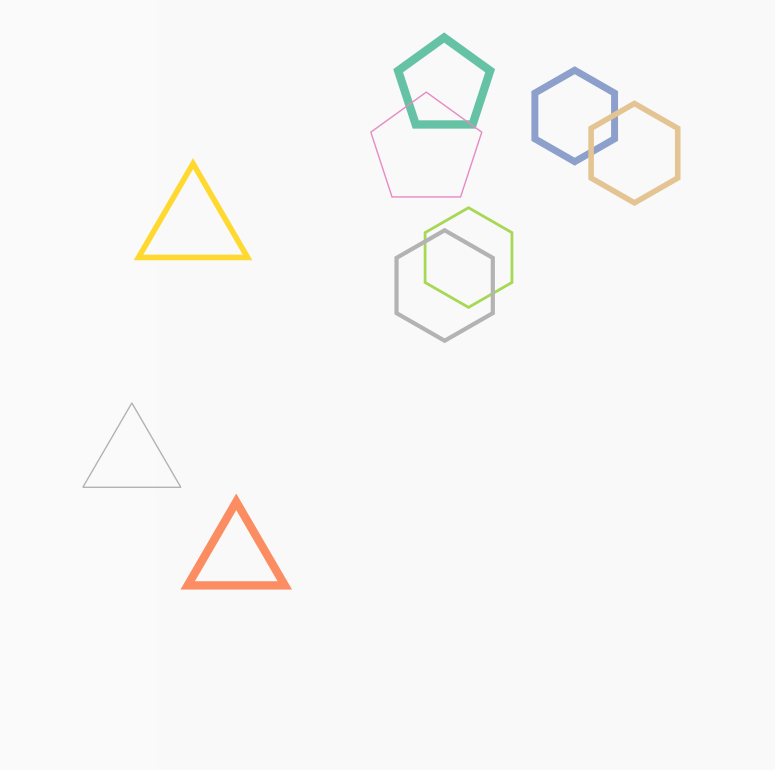[{"shape": "pentagon", "thickness": 3, "radius": 0.31, "center": [0.573, 0.889]}, {"shape": "triangle", "thickness": 3, "radius": 0.36, "center": [0.305, 0.276]}, {"shape": "hexagon", "thickness": 2.5, "radius": 0.3, "center": [0.742, 0.849]}, {"shape": "pentagon", "thickness": 0.5, "radius": 0.38, "center": [0.55, 0.805]}, {"shape": "hexagon", "thickness": 1, "radius": 0.32, "center": [0.605, 0.666]}, {"shape": "triangle", "thickness": 2, "radius": 0.41, "center": [0.249, 0.706]}, {"shape": "hexagon", "thickness": 2, "radius": 0.32, "center": [0.819, 0.801]}, {"shape": "triangle", "thickness": 0.5, "radius": 0.37, "center": [0.17, 0.404]}, {"shape": "hexagon", "thickness": 1.5, "radius": 0.36, "center": [0.574, 0.629]}]